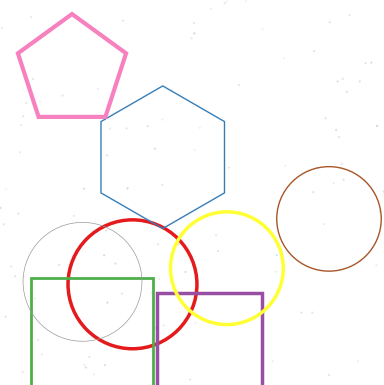[{"shape": "circle", "thickness": 2.5, "radius": 0.84, "center": [0.344, 0.262]}, {"shape": "hexagon", "thickness": 1, "radius": 0.93, "center": [0.423, 0.592]}, {"shape": "square", "thickness": 2, "radius": 0.79, "center": [0.239, 0.119]}, {"shape": "square", "thickness": 2.5, "radius": 0.68, "center": [0.544, 0.102]}, {"shape": "circle", "thickness": 2.5, "radius": 0.73, "center": [0.589, 0.303]}, {"shape": "circle", "thickness": 1, "radius": 0.68, "center": [0.855, 0.431]}, {"shape": "pentagon", "thickness": 3, "radius": 0.74, "center": [0.187, 0.816]}, {"shape": "circle", "thickness": 0.5, "radius": 0.77, "center": [0.214, 0.268]}]